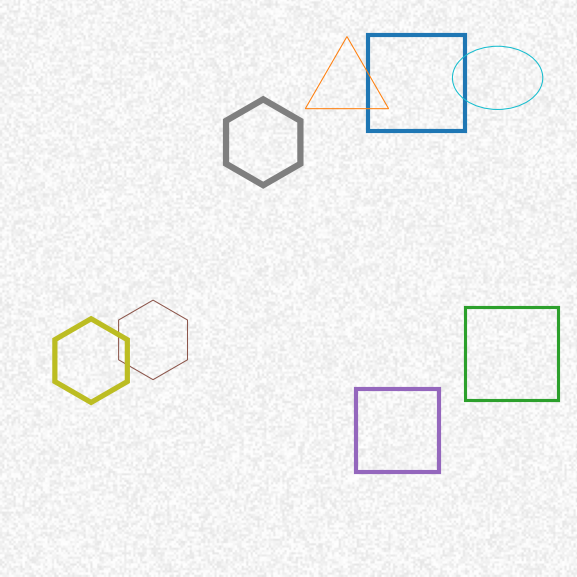[{"shape": "square", "thickness": 2, "radius": 0.42, "center": [0.721, 0.856]}, {"shape": "triangle", "thickness": 0.5, "radius": 0.42, "center": [0.601, 0.853]}, {"shape": "square", "thickness": 1.5, "radius": 0.4, "center": [0.886, 0.387]}, {"shape": "square", "thickness": 2, "radius": 0.36, "center": [0.688, 0.254]}, {"shape": "hexagon", "thickness": 0.5, "radius": 0.34, "center": [0.265, 0.411]}, {"shape": "hexagon", "thickness": 3, "radius": 0.37, "center": [0.456, 0.753]}, {"shape": "hexagon", "thickness": 2.5, "radius": 0.36, "center": [0.158, 0.375]}, {"shape": "oval", "thickness": 0.5, "radius": 0.39, "center": [0.862, 0.864]}]